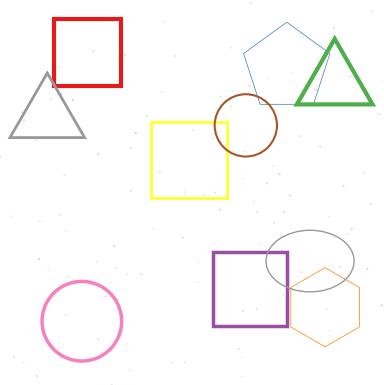[{"shape": "square", "thickness": 3, "radius": 0.44, "center": [0.228, 0.864]}, {"shape": "pentagon", "thickness": 0.5, "radius": 0.59, "center": [0.745, 0.824]}, {"shape": "triangle", "thickness": 3, "radius": 0.57, "center": [0.869, 0.786]}, {"shape": "square", "thickness": 2.5, "radius": 0.48, "center": [0.65, 0.249]}, {"shape": "hexagon", "thickness": 0.5, "radius": 0.51, "center": [0.844, 0.202]}, {"shape": "square", "thickness": 2, "radius": 0.49, "center": [0.49, 0.584]}, {"shape": "circle", "thickness": 1.5, "radius": 0.4, "center": [0.638, 0.674]}, {"shape": "circle", "thickness": 2.5, "radius": 0.52, "center": [0.213, 0.166]}, {"shape": "triangle", "thickness": 2, "radius": 0.56, "center": [0.123, 0.699]}, {"shape": "oval", "thickness": 1, "radius": 0.57, "center": [0.805, 0.322]}]